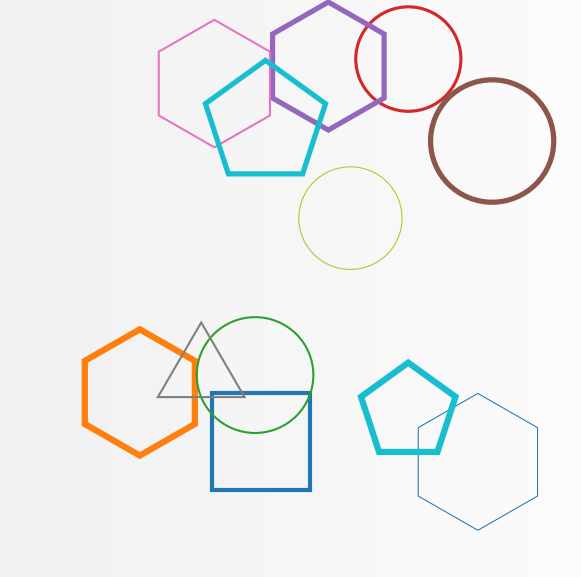[{"shape": "square", "thickness": 2, "radius": 0.42, "center": [0.449, 0.234]}, {"shape": "hexagon", "thickness": 0.5, "radius": 0.59, "center": [0.822, 0.199]}, {"shape": "hexagon", "thickness": 3, "radius": 0.55, "center": [0.241, 0.32]}, {"shape": "circle", "thickness": 1, "radius": 0.5, "center": [0.439, 0.35]}, {"shape": "circle", "thickness": 1.5, "radius": 0.45, "center": [0.703, 0.897]}, {"shape": "hexagon", "thickness": 2.5, "radius": 0.55, "center": [0.565, 0.885]}, {"shape": "circle", "thickness": 2.5, "radius": 0.53, "center": [0.847, 0.755]}, {"shape": "hexagon", "thickness": 1, "radius": 0.55, "center": [0.369, 0.854]}, {"shape": "triangle", "thickness": 1, "radius": 0.43, "center": [0.346, 0.355]}, {"shape": "circle", "thickness": 0.5, "radius": 0.44, "center": [0.603, 0.621]}, {"shape": "pentagon", "thickness": 3, "radius": 0.43, "center": [0.702, 0.286]}, {"shape": "pentagon", "thickness": 2.5, "radius": 0.54, "center": [0.457, 0.786]}]